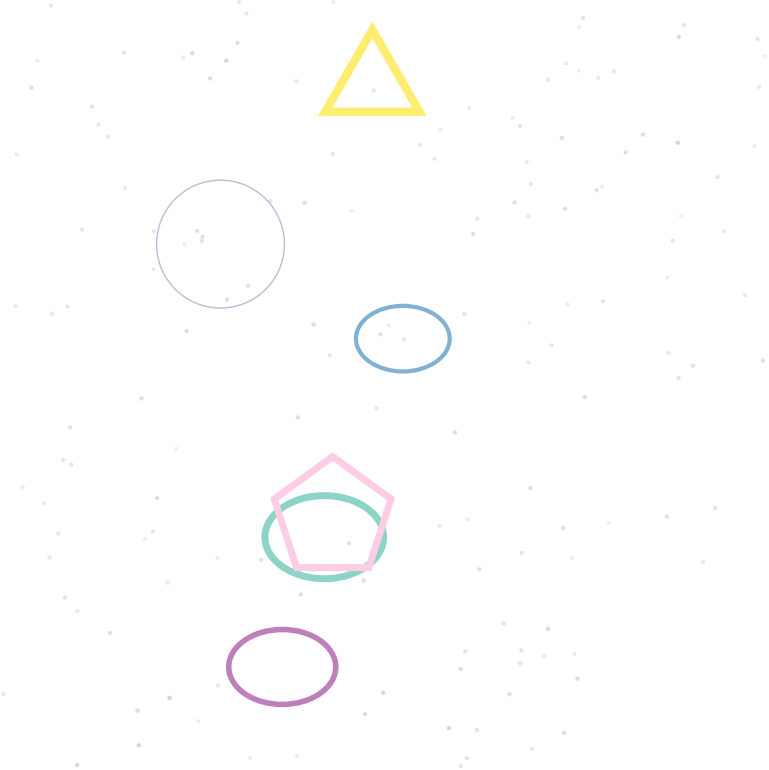[{"shape": "oval", "thickness": 2.5, "radius": 0.39, "center": [0.421, 0.302]}, {"shape": "circle", "thickness": 0.5, "radius": 0.42, "center": [0.286, 0.683]}, {"shape": "oval", "thickness": 1.5, "radius": 0.3, "center": [0.523, 0.56]}, {"shape": "pentagon", "thickness": 2.5, "radius": 0.4, "center": [0.432, 0.327]}, {"shape": "oval", "thickness": 2, "radius": 0.35, "center": [0.367, 0.134]}, {"shape": "triangle", "thickness": 3, "radius": 0.35, "center": [0.484, 0.89]}]